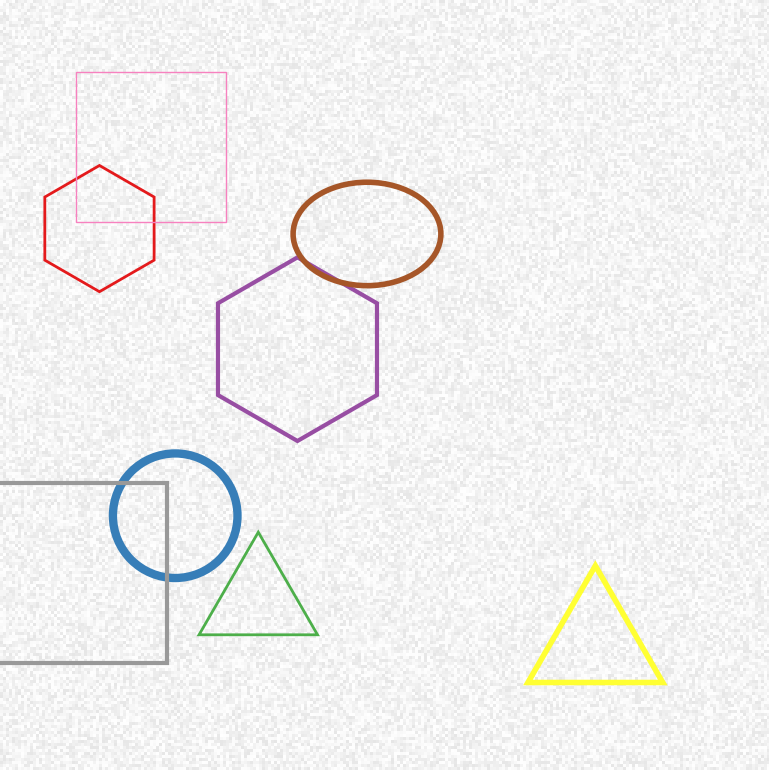[{"shape": "hexagon", "thickness": 1, "radius": 0.41, "center": [0.129, 0.703]}, {"shape": "circle", "thickness": 3, "radius": 0.4, "center": [0.228, 0.33]}, {"shape": "triangle", "thickness": 1, "radius": 0.44, "center": [0.335, 0.22]}, {"shape": "hexagon", "thickness": 1.5, "radius": 0.6, "center": [0.386, 0.547]}, {"shape": "triangle", "thickness": 2, "radius": 0.51, "center": [0.773, 0.164]}, {"shape": "oval", "thickness": 2, "radius": 0.48, "center": [0.477, 0.696]}, {"shape": "square", "thickness": 0.5, "radius": 0.49, "center": [0.197, 0.809]}, {"shape": "square", "thickness": 1.5, "radius": 0.58, "center": [0.1, 0.256]}]